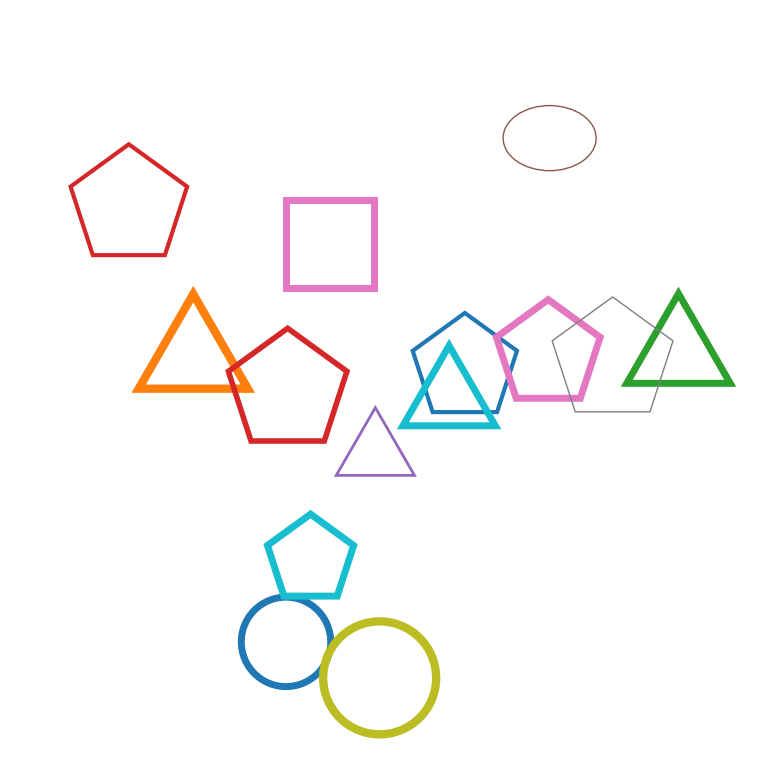[{"shape": "pentagon", "thickness": 1.5, "radius": 0.36, "center": [0.604, 0.522]}, {"shape": "circle", "thickness": 2.5, "radius": 0.29, "center": [0.371, 0.166]}, {"shape": "triangle", "thickness": 3, "radius": 0.41, "center": [0.251, 0.536]}, {"shape": "triangle", "thickness": 2.5, "radius": 0.39, "center": [0.881, 0.541]}, {"shape": "pentagon", "thickness": 2, "radius": 0.4, "center": [0.374, 0.493]}, {"shape": "pentagon", "thickness": 1.5, "radius": 0.4, "center": [0.167, 0.733]}, {"shape": "triangle", "thickness": 1, "radius": 0.29, "center": [0.487, 0.412]}, {"shape": "oval", "thickness": 0.5, "radius": 0.3, "center": [0.714, 0.821]}, {"shape": "pentagon", "thickness": 2.5, "radius": 0.35, "center": [0.712, 0.54]}, {"shape": "square", "thickness": 2.5, "radius": 0.29, "center": [0.429, 0.683]}, {"shape": "pentagon", "thickness": 0.5, "radius": 0.41, "center": [0.796, 0.532]}, {"shape": "circle", "thickness": 3, "radius": 0.37, "center": [0.493, 0.12]}, {"shape": "pentagon", "thickness": 2.5, "radius": 0.29, "center": [0.403, 0.273]}, {"shape": "triangle", "thickness": 2.5, "radius": 0.35, "center": [0.583, 0.482]}]